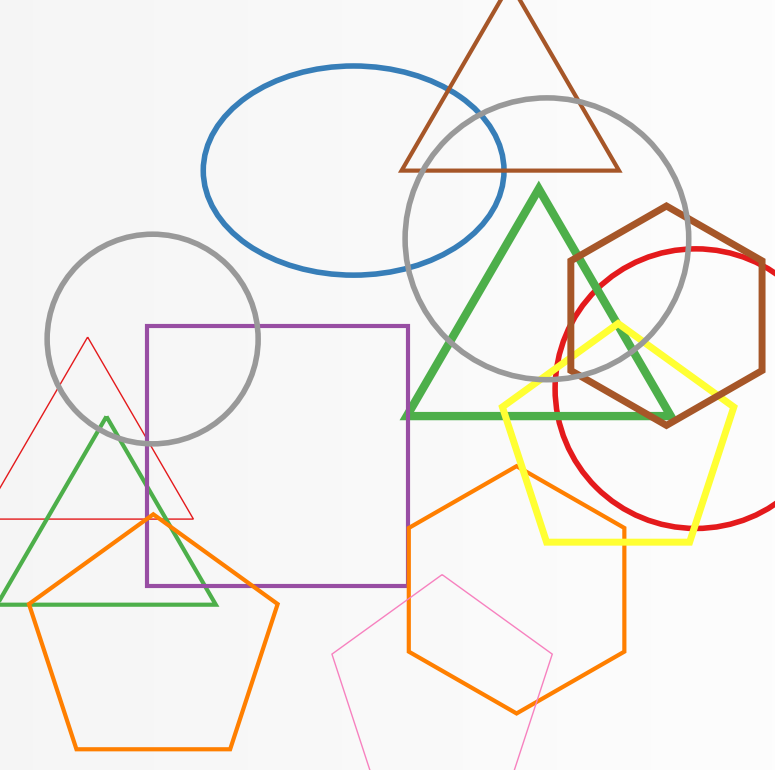[{"shape": "triangle", "thickness": 0.5, "radius": 0.79, "center": [0.113, 0.405]}, {"shape": "circle", "thickness": 2, "radius": 0.91, "center": [0.898, 0.495]}, {"shape": "oval", "thickness": 2, "radius": 0.97, "center": [0.456, 0.778]}, {"shape": "triangle", "thickness": 1.5, "radius": 0.81, "center": [0.137, 0.296]}, {"shape": "triangle", "thickness": 3, "radius": 0.98, "center": [0.695, 0.558]}, {"shape": "square", "thickness": 1.5, "radius": 0.84, "center": [0.358, 0.408]}, {"shape": "hexagon", "thickness": 1.5, "radius": 0.8, "center": [0.667, 0.234]}, {"shape": "pentagon", "thickness": 1.5, "radius": 0.84, "center": [0.198, 0.163]}, {"shape": "pentagon", "thickness": 2.5, "radius": 0.78, "center": [0.798, 0.423]}, {"shape": "hexagon", "thickness": 2.5, "radius": 0.71, "center": [0.86, 0.59]}, {"shape": "triangle", "thickness": 1.5, "radius": 0.81, "center": [0.658, 0.859]}, {"shape": "pentagon", "thickness": 0.5, "radius": 0.75, "center": [0.57, 0.104]}, {"shape": "circle", "thickness": 2, "radius": 0.68, "center": [0.197, 0.56]}, {"shape": "circle", "thickness": 2, "radius": 0.91, "center": [0.706, 0.69]}]